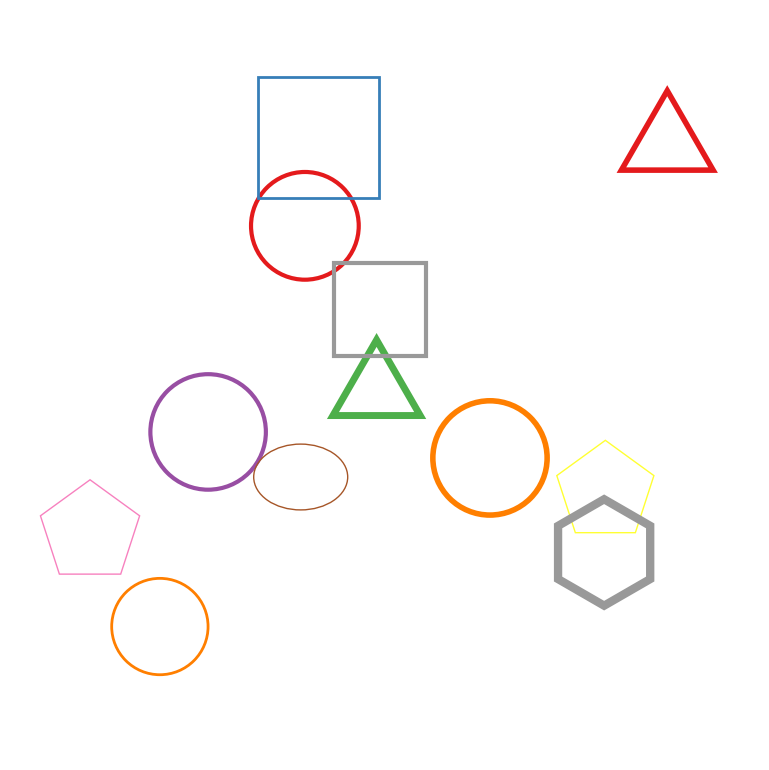[{"shape": "circle", "thickness": 1.5, "radius": 0.35, "center": [0.396, 0.707]}, {"shape": "triangle", "thickness": 2, "radius": 0.34, "center": [0.867, 0.813]}, {"shape": "square", "thickness": 1, "radius": 0.39, "center": [0.414, 0.821]}, {"shape": "triangle", "thickness": 2.5, "radius": 0.33, "center": [0.489, 0.493]}, {"shape": "circle", "thickness": 1.5, "radius": 0.37, "center": [0.27, 0.439]}, {"shape": "circle", "thickness": 1, "radius": 0.31, "center": [0.208, 0.186]}, {"shape": "circle", "thickness": 2, "radius": 0.37, "center": [0.636, 0.405]}, {"shape": "pentagon", "thickness": 0.5, "radius": 0.33, "center": [0.786, 0.362]}, {"shape": "oval", "thickness": 0.5, "radius": 0.31, "center": [0.391, 0.381]}, {"shape": "pentagon", "thickness": 0.5, "radius": 0.34, "center": [0.117, 0.309]}, {"shape": "hexagon", "thickness": 3, "radius": 0.35, "center": [0.785, 0.283]}, {"shape": "square", "thickness": 1.5, "radius": 0.3, "center": [0.493, 0.598]}]